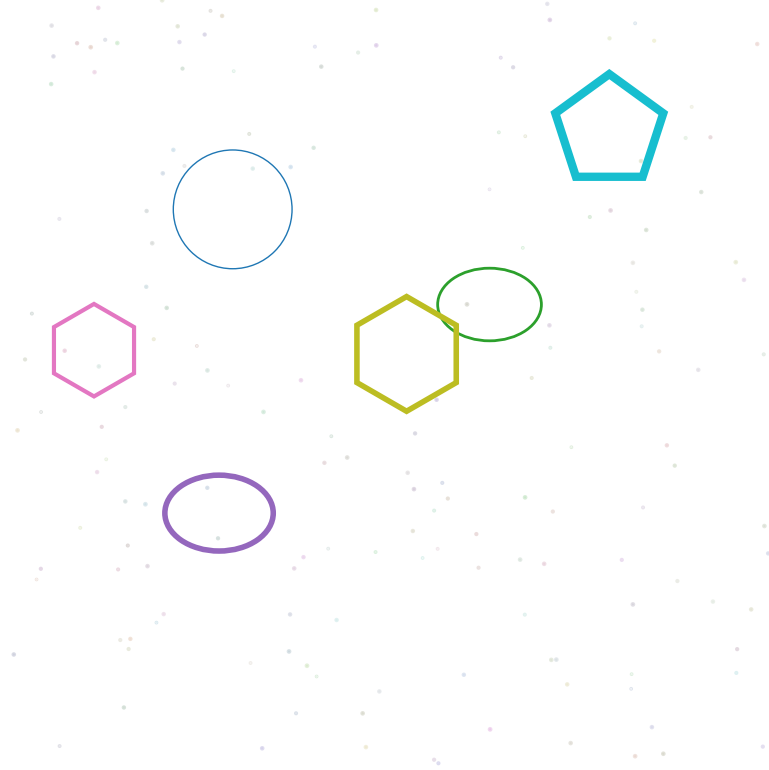[{"shape": "circle", "thickness": 0.5, "radius": 0.39, "center": [0.302, 0.728]}, {"shape": "oval", "thickness": 1, "radius": 0.34, "center": [0.636, 0.605]}, {"shape": "oval", "thickness": 2, "radius": 0.35, "center": [0.284, 0.334]}, {"shape": "hexagon", "thickness": 1.5, "radius": 0.3, "center": [0.122, 0.545]}, {"shape": "hexagon", "thickness": 2, "radius": 0.37, "center": [0.528, 0.54]}, {"shape": "pentagon", "thickness": 3, "radius": 0.37, "center": [0.791, 0.83]}]